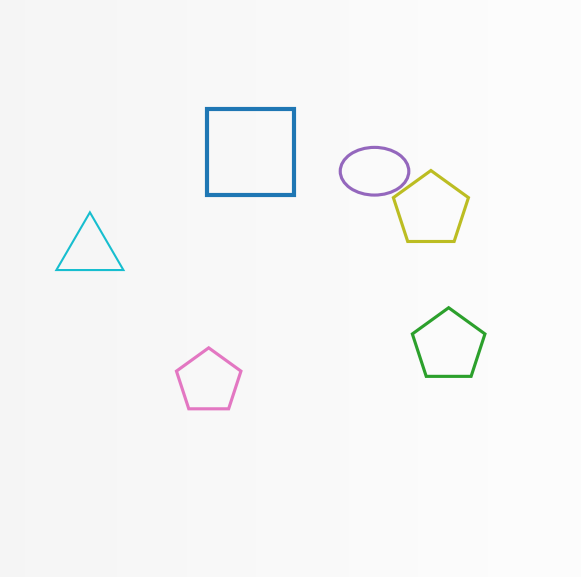[{"shape": "square", "thickness": 2, "radius": 0.37, "center": [0.431, 0.736]}, {"shape": "pentagon", "thickness": 1.5, "radius": 0.33, "center": [0.772, 0.401]}, {"shape": "oval", "thickness": 1.5, "radius": 0.29, "center": [0.644, 0.703]}, {"shape": "pentagon", "thickness": 1.5, "radius": 0.29, "center": [0.359, 0.338]}, {"shape": "pentagon", "thickness": 1.5, "radius": 0.34, "center": [0.741, 0.636]}, {"shape": "triangle", "thickness": 1, "radius": 0.33, "center": [0.155, 0.565]}]